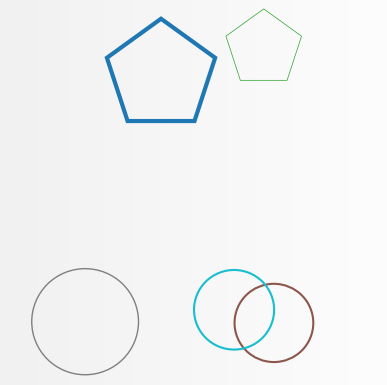[{"shape": "pentagon", "thickness": 3, "radius": 0.73, "center": [0.416, 0.804]}, {"shape": "pentagon", "thickness": 0.5, "radius": 0.51, "center": [0.681, 0.874]}, {"shape": "circle", "thickness": 1.5, "radius": 0.51, "center": [0.707, 0.161]}, {"shape": "circle", "thickness": 1, "radius": 0.69, "center": [0.22, 0.164]}, {"shape": "circle", "thickness": 1.5, "radius": 0.52, "center": [0.604, 0.195]}]